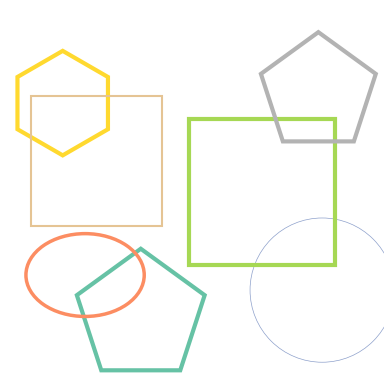[{"shape": "pentagon", "thickness": 3, "radius": 0.87, "center": [0.366, 0.179]}, {"shape": "oval", "thickness": 2.5, "radius": 0.77, "center": [0.221, 0.286]}, {"shape": "circle", "thickness": 0.5, "radius": 0.94, "center": [0.837, 0.246]}, {"shape": "square", "thickness": 3, "radius": 0.95, "center": [0.68, 0.502]}, {"shape": "hexagon", "thickness": 3, "radius": 0.68, "center": [0.163, 0.732]}, {"shape": "square", "thickness": 1.5, "radius": 0.85, "center": [0.25, 0.582]}, {"shape": "pentagon", "thickness": 3, "radius": 0.78, "center": [0.827, 0.76]}]